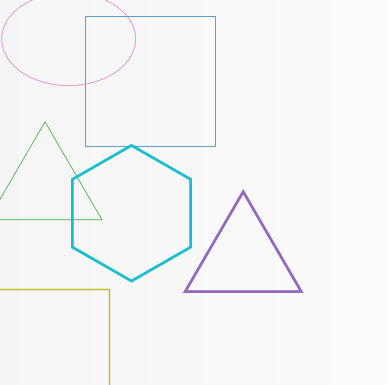[{"shape": "square", "thickness": 0.5, "radius": 0.84, "center": [0.387, 0.789]}, {"shape": "triangle", "thickness": 0.5, "radius": 0.85, "center": [0.116, 0.514]}, {"shape": "triangle", "thickness": 2, "radius": 0.87, "center": [0.628, 0.329]}, {"shape": "oval", "thickness": 0.5, "radius": 0.86, "center": [0.177, 0.899]}, {"shape": "square", "thickness": 1, "radius": 0.72, "center": [0.138, 0.105]}, {"shape": "hexagon", "thickness": 2, "radius": 0.88, "center": [0.339, 0.446]}]